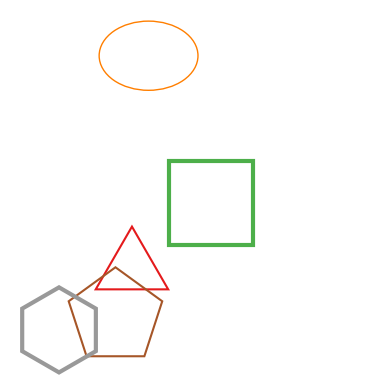[{"shape": "triangle", "thickness": 1.5, "radius": 0.54, "center": [0.343, 0.303]}, {"shape": "square", "thickness": 3, "radius": 0.55, "center": [0.549, 0.472]}, {"shape": "oval", "thickness": 1, "radius": 0.64, "center": [0.386, 0.855]}, {"shape": "pentagon", "thickness": 1.5, "radius": 0.64, "center": [0.3, 0.178]}, {"shape": "hexagon", "thickness": 3, "radius": 0.55, "center": [0.153, 0.143]}]